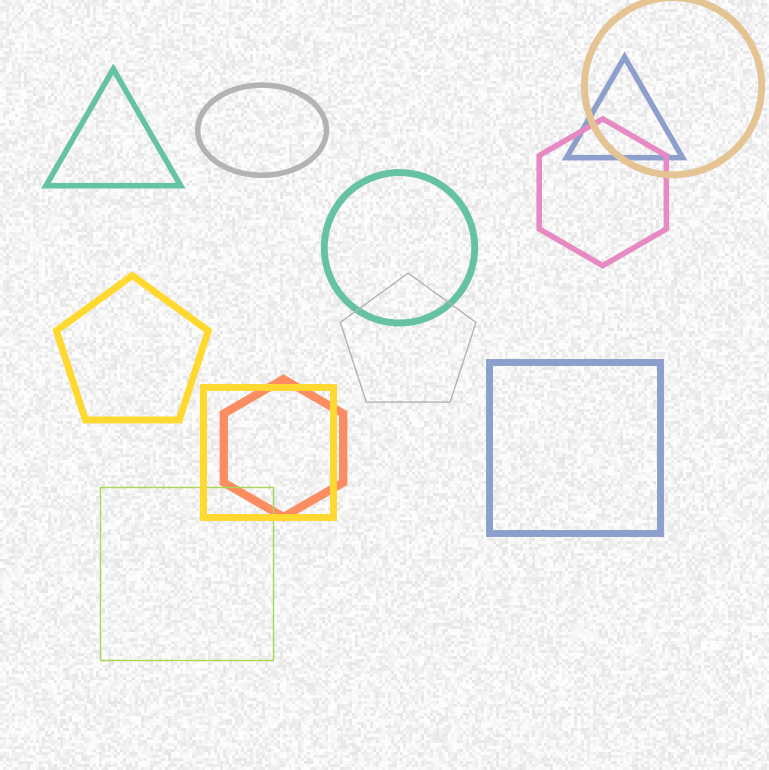[{"shape": "circle", "thickness": 2.5, "radius": 0.49, "center": [0.519, 0.678]}, {"shape": "triangle", "thickness": 2, "radius": 0.5, "center": [0.147, 0.809]}, {"shape": "hexagon", "thickness": 3, "radius": 0.45, "center": [0.368, 0.418]}, {"shape": "triangle", "thickness": 2, "radius": 0.44, "center": [0.811, 0.839]}, {"shape": "square", "thickness": 2.5, "radius": 0.56, "center": [0.746, 0.419]}, {"shape": "hexagon", "thickness": 2, "radius": 0.48, "center": [0.783, 0.75]}, {"shape": "square", "thickness": 0.5, "radius": 0.56, "center": [0.242, 0.255]}, {"shape": "square", "thickness": 2.5, "radius": 0.42, "center": [0.348, 0.413]}, {"shape": "pentagon", "thickness": 2.5, "radius": 0.52, "center": [0.172, 0.538]}, {"shape": "circle", "thickness": 2.5, "radius": 0.58, "center": [0.874, 0.888]}, {"shape": "pentagon", "thickness": 0.5, "radius": 0.46, "center": [0.53, 0.553]}, {"shape": "oval", "thickness": 2, "radius": 0.42, "center": [0.34, 0.831]}]